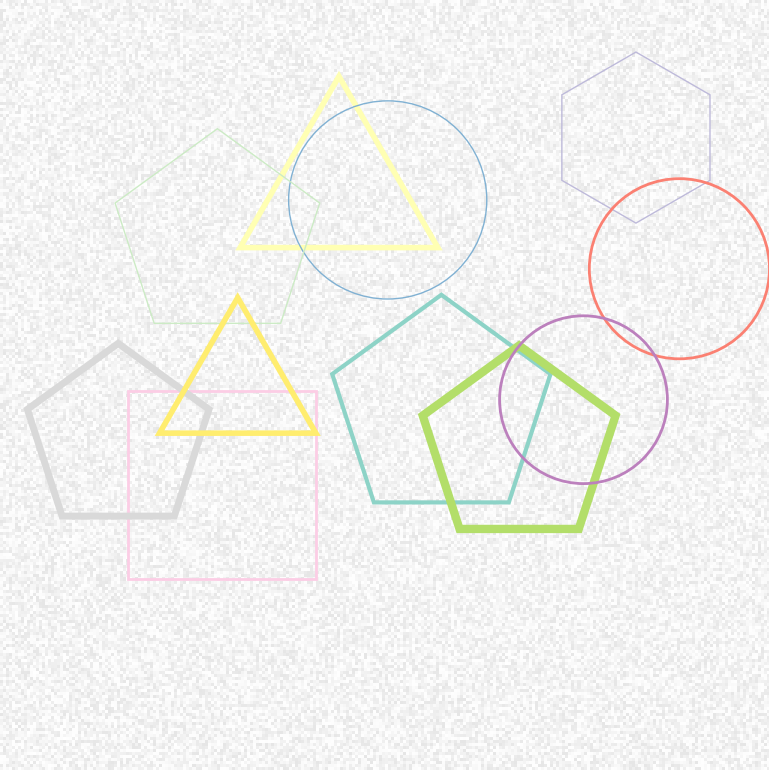[{"shape": "pentagon", "thickness": 1.5, "radius": 0.75, "center": [0.573, 0.468]}, {"shape": "triangle", "thickness": 2, "radius": 0.74, "center": [0.44, 0.753]}, {"shape": "hexagon", "thickness": 0.5, "radius": 0.56, "center": [0.826, 0.821]}, {"shape": "circle", "thickness": 1, "radius": 0.58, "center": [0.882, 0.651]}, {"shape": "circle", "thickness": 0.5, "radius": 0.64, "center": [0.504, 0.74]}, {"shape": "pentagon", "thickness": 3, "radius": 0.66, "center": [0.674, 0.42]}, {"shape": "square", "thickness": 1, "radius": 0.61, "center": [0.289, 0.37]}, {"shape": "pentagon", "thickness": 2.5, "radius": 0.62, "center": [0.153, 0.43]}, {"shape": "circle", "thickness": 1, "radius": 0.54, "center": [0.758, 0.481]}, {"shape": "pentagon", "thickness": 0.5, "radius": 0.7, "center": [0.282, 0.693]}, {"shape": "triangle", "thickness": 2, "radius": 0.59, "center": [0.309, 0.496]}]